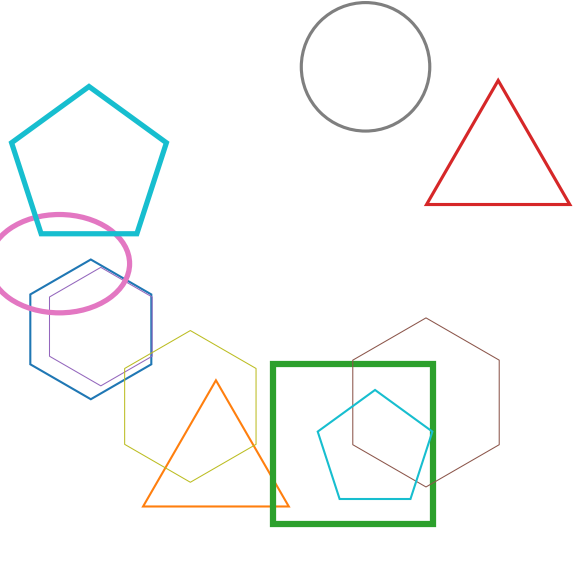[{"shape": "hexagon", "thickness": 1, "radius": 0.6, "center": [0.157, 0.429]}, {"shape": "triangle", "thickness": 1, "radius": 0.73, "center": [0.374, 0.195]}, {"shape": "square", "thickness": 3, "radius": 0.69, "center": [0.611, 0.231]}, {"shape": "triangle", "thickness": 1.5, "radius": 0.72, "center": [0.863, 0.717]}, {"shape": "hexagon", "thickness": 0.5, "radius": 0.51, "center": [0.175, 0.434]}, {"shape": "hexagon", "thickness": 0.5, "radius": 0.73, "center": [0.738, 0.302]}, {"shape": "oval", "thickness": 2.5, "radius": 0.61, "center": [0.103, 0.543]}, {"shape": "circle", "thickness": 1.5, "radius": 0.56, "center": [0.633, 0.883]}, {"shape": "hexagon", "thickness": 0.5, "radius": 0.66, "center": [0.33, 0.295]}, {"shape": "pentagon", "thickness": 1, "radius": 0.52, "center": [0.649, 0.22]}, {"shape": "pentagon", "thickness": 2.5, "radius": 0.7, "center": [0.154, 0.708]}]